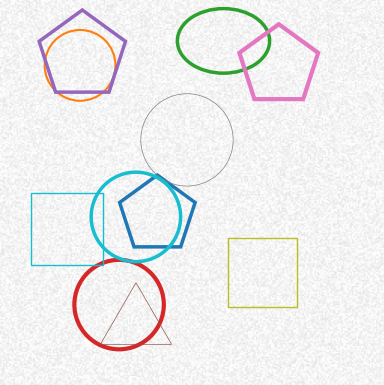[{"shape": "pentagon", "thickness": 2.5, "radius": 0.52, "center": [0.409, 0.442]}, {"shape": "circle", "thickness": 1.5, "radius": 0.46, "center": [0.208, 0.83]}, {"shape": "oval", "thickness": 2.5, "radius": 0.6, "center": [0.58, 0.894]}, {"shape": "circle", "thickness": 3, "radius": 0.58, "center": [0.309, 0.209]}, {"shape": "pentagon", "thickness": 2.5, "radius": 0.59, "center": [0.214, 0.856]}, {"shape": "triangle", "thickness": 0.5, "radius": 0.53, "center": [0.353, 0.159]}, {"shape": "pentagon", "thickness": 3, "radius": 0.54, "center": [0.724, 0.83]}, {"shape": "circle", "thickness": 0.5, "radius": 0.6, "center": [0.486, 0.637]}, {"shape": "square", "thickness": 1, "radius": 0.45, "center": [0.681, 0.292]}, {"shape": "square", "thickness": 1, "radius": 0.47, "center": [0.175, 0.404]}, {"shape": "circle", "thickness": 2.5, "radius": 0.58, "center": [0.353, 0.437]}]